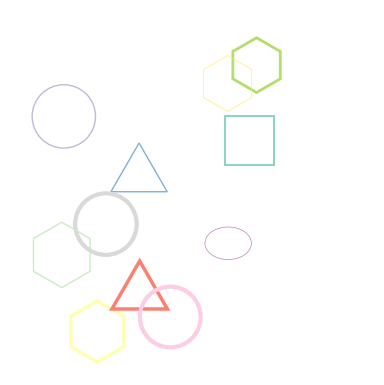[{"shape": "square", "thickness": 1.5, "radius": 0.32, "center": [0.647, 0.636]}, {"shape": "hexagon", "thickness": 2.5, "radius": 0.4, "center": [0.253, 0.139]}, {"shape": "circle", "thickness": 1, "radius": 0.41, "center": [0.166, 0.698]}, {"shape": "triangle", "thickness": 2.5, "radius": 0.42, "center": [0.363, 0.239]}, {"shape": "triangle", "thickness": 1, "radius": 0.42, "center": [0.361, 0.544]}, {"shape": "hexagon", "thickness": 2, "radius": 0.36, "center": [0.666, 0.831]}, {"shape": "circle", "thickness": 3, "radius": 0.39, "center": [0.442, 0.177]}, {"shape": "circle", "thickness": 3, "radius": 0.4, "center": [0.275, 0.418]}, {"shape": "oval", "thickness": 0.5, "radius": 0.3, "center": [0.593, 0.368]}, {"shape": "hexagon", "thickness": 1, "radius": 0.42, "center": [0.16, 0.338]}, {"shape": "hexagon", "thickness": 0.5, "radius": 0.36, "center": [0.591, 0.783]}]